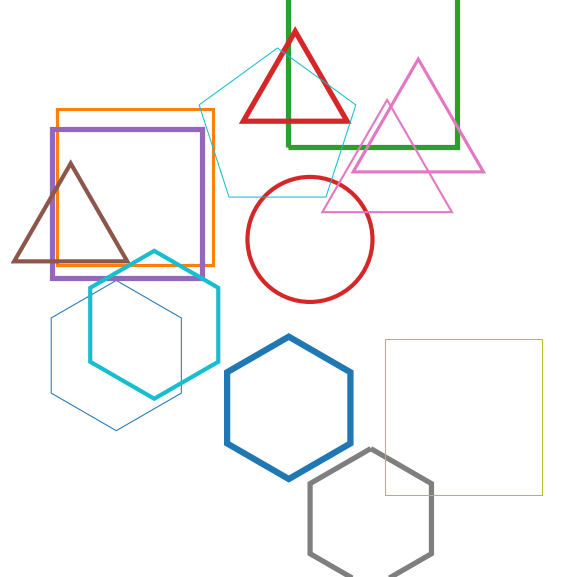[{"shape": "hexagon", "thickness": 3, "radius": 0.62, "center": [0.5, 0.293]}, {"shape": "hexagon", "thickness": 0.5, "radius": 0.65, "center": [0.201, 0.383]}, {"shape": "square", "thickness": 1.5, "radius": 0.67, "center": [0.233, 0.675]}, {"shape": "square", "thickness": 2.5, "radius": 0.73, "center": [0.645, 0.891]}, {"shape": "triangle", "thickness": 2.5, "radius": 0.52, "center": [0.511, 0.841]}, {"shape": "circle", "thickness": 2, "radius": 0.54, "center": [0.537, 0.585]}, {"shape": "square", "thickness": 2.5, "radius": 0.65, "center": [0.22, 0.647]}, {"shape": "triangle", "thickness": 2, "radius": 0.57, "center": [0.122, 0.603]}, {"shape": "triangle", "thickness": 1.5, "radius": 0.65, "center": [0.724, 0.767]}, {"shape": "triangle", "thickness": 1, "radius": 0.65, "center": [0.67, 0.697]}, {"shape": "hexagon", "thickness": 2.5, "radius": 0.61, "center": [0.642, 0.101]}, {"shape": "square", "thickness": 0.5, "radius": 0.68, "center": [0.803, 0.277]}, {"shape": "pentagon", "thickness": 0.5, "radius": 0.71, "center": [0.48, 0.773]}, {"shape": "hexagon", "thickness": 2, "radius": 0.64, "center": [0.267, 0.437]}]